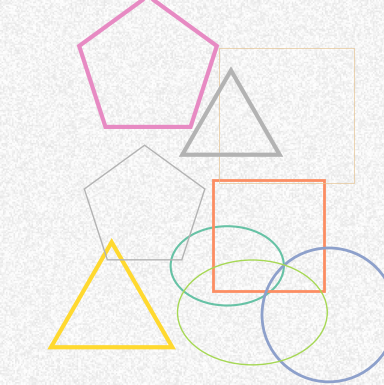[{"shape": "oval", "thickness": 1.5, "radius": 0.74, "center": [0.59, 0.309]}, {"shape": "square", "thickness": 2, "radius": 0.72, "center": [0.698, 0.388]}, {"shape": "circle", "thickness": 2, "radius": 0.87, "center": [0.854, 0.182]}, {"shape": "pentagon", "thickness": 3, "radius": 0.94, "center": [0.384, 0.822]}, {"shape": "oval", "thickness": 1, "radius": 0.97, "center": [0.656, 0.189]}, {"shape": "triangle", "thickness": 3, "radius": 0.91, "center": [0.29, 0.189]}, {"shape": "square", "thickness": 0.5, "radius": 0.88, "center": [0.745, 0.7]}, {"shape": "pentagon", "thickness": 1, "radius": 0.82, "center": [0.376, 0.458]}, {"shape": "triangle", "thickness": 3, "radius": 0.73, "center": [0.6, 0.671]}]